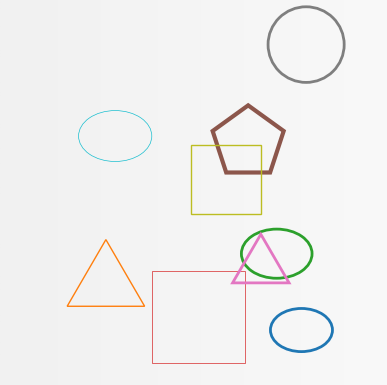[{"shape": "oval", "thickness": 2, "radius": 0.4, "center": [0.778, 0.143]}, {"shape": "triangle", "thickness": 1, "radius": 0.58, "center": [0.273, 0.262]}, {"shape": "oval", "thickness": 2, "radius": 0.46, "center": [0.714, 0.341]}, {"shape": "square", "thickness": 0.5, "radius": 0.6, "center": [0.512, 0.177]}, {"shape": "pentagon", "thickness": 3, "radius": 0.48, "center": [0.64, 0.63]}, {"shape": "triangle", "thickness": 2, "radius": 0.42, "center": [0.673, 0.307]}, {"shape": "circle", "thickness": 2, "radius": 0.49, "center": [0.79, 0.884]}, {"shape": "square", "thickness": 1, "radius": 0.45, "center": [0.583, 0.534]}, {"shape": "oval", "thickness": 0.5, "radius": 0.47, "center": [0.297, 0.647]}]